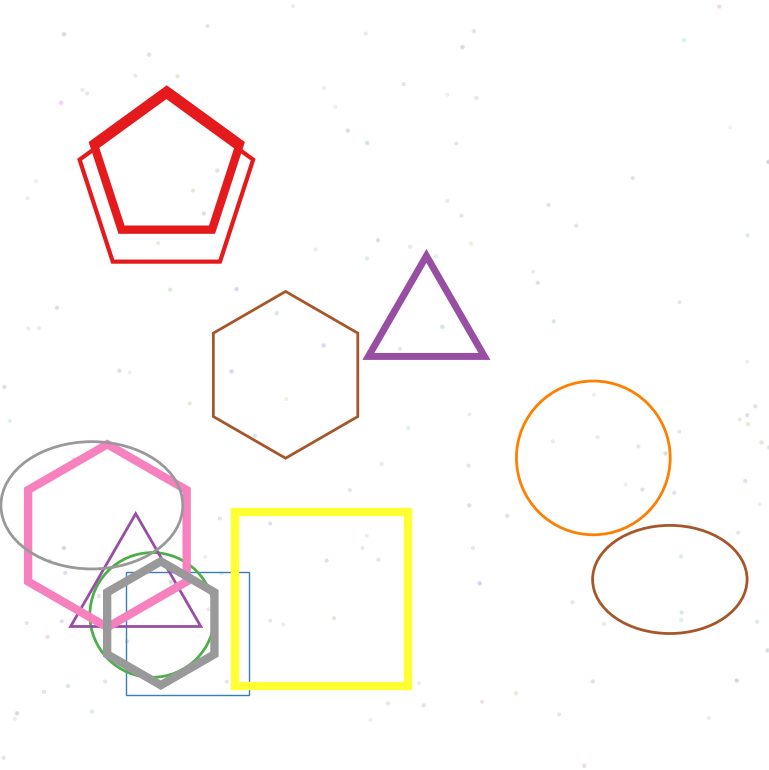[{"shape": "pentagon", "thickness": 3, "radius": 0.5, "center": [0.217, 0.783]}, {"shape": "pentagon", "thickness": 1.5, "radius": 0.59, "center": [0.216, 0.756]}, {"shape": "square", "thickness": 0.5, "radius": 0.4, "center": [0.243, 0.178]}, {"shape": "circle", "thickness": 1, "radius": 0.4, "center": [0.198, 0.201]}, {"shape": "triangle", "thickness": 1, "radius": 0.49, "center": [0.176, 0.235]}, {"shape": "triangle", "thickness": 2.5, "radius": 0.44, "center": [0.554, 0.581]}, {"shape": "circle", "thickness": 1, "radius": 0.5, "center": [0.771, 0.405]}, {"shape": "square", "thickness": 3, "radius": 0.56, "center": [0.418, 0.222]}, {"shape": "hexagon", "thickness": 1, "radius": 0.54, "center": [0.371, 0.513]}, {"shape": "oval", "thickness": 1, "radius": 0.5, "center": [0.87, 0.247]}, {"shape": "hexagon", "thickness": 3, "radius": 0.59, "center": [0.139, 0.304]}, {"shape": "oval", "thickness": 1, "radius": 0.59, "center": [0.119, 0.344]}, {"shape": "hexagon", "thickness": 3, "radius": 0.4, "center": [0.209, 0.191]}]